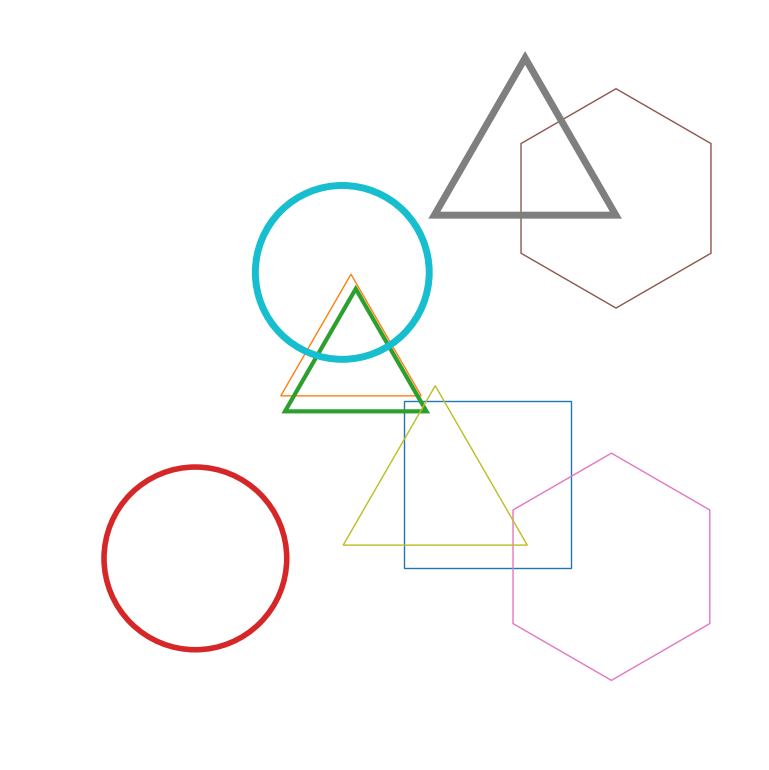[{"shape": "square", "thickness": 0.5, "radius": 0.54, "center": [0.633, 0.371]}, {"shape": "triangle", "thickness": 0.5, "radius": 0.53, "center": [0.456, 0.539]}, {"shape": "triangle", "thickness": 1.5, "radius": 0.53, "center": [0.462, 0.519]}, {"shape": "circle", "thickness": 2, "radius": 0.59, "center": [0.254, 0.275]}, {"shape": "hexagon", "thickness": 0.5, "radius": 0.71, "center": [0.8, 0.742]}, {"shape": "hexagon", "thickness": 0.5, "radius": 0.74, "center": [0.794, 0.264]}, {"shape": "triangle", "thickness": 2.5, "radius": 0.68, "center": [0.682, 0.789]}, {"shape": "triangle", "thickness": 0.5, "radius": 0.69, "center": [0.565, 0.361]}, {"shape": "circle", "thickness": 2.5, "radius": 0.56, "center": [0.445, 0.646]}]